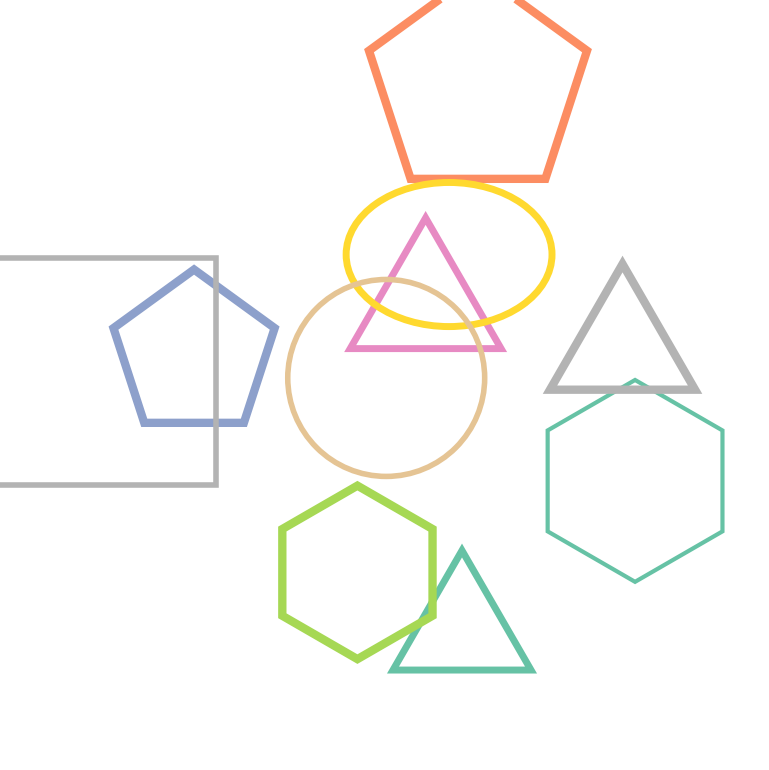[{"shape": "hexagon", "thickness": 1.5, "radius": 0.66, "center": [0.825, 0.375]}, {"shape": "triangle", "thickness": 2.5, "radius": 0.52, "center": [0.6, 0.182]}, {"shape": "pentagon", "thickness": 3, "radius": 0.74, "center": [0.621, 0.888]}, {"shape": "pentagon", "thickness": 3, "radius": 0.55, "center": [0.252, 0.54]}, {"shape": "triangle", "thickness": 2.5, "radius": 0.57, "center": [0.553, 0.604]}, {"shape": "hexagon", "thickness": 3, "radius": 0.56, "center": [0.464, 0.257]}, {"shape": "oval", "thickness": 2.5, "radius": 0.67, "center": [0.583, 0.669]}, {"shape": "circle", "thickness": 2, "radius": 0.64, "center": [0.502, 0.509]}, {"shape": "triangle", "thickness": 3, "radius": 0.54, "center": [0.808, 0.548]}, {"shape": "square", "thickness": 2, "radius": 0.73, "center": [0.134, 0.517]}]